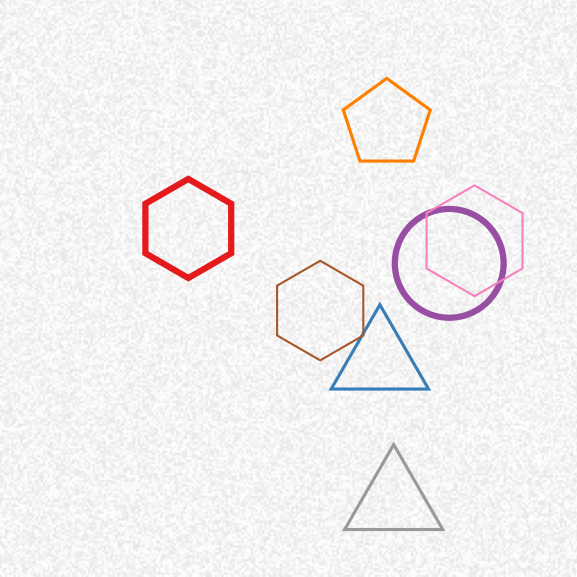[{"shape": "hexagon", "thickness": 3, "radius": 0.43, "center": [0.326, 0.603]}, {"shape": "triangle", "thickness": 1.5, "radius": 0.49, "center": [0.658, 0.374]}, {"shape": "circle", "thickness": 3, "radius": 0.47, "center": [0.778, 0.543]}, {"shape": "pentagon", "thickness": 1.5, "radius": 0.4, "center": [0.67, 0.784]}, {"shape": "hexagon", "thickness": 1, "radius": 0.43, "center": [0.554, 0.461]}, {"shape": "hexagon", "thickness": 1, "radius": 0.48, "center": [0.822, 0.582]}, {"shape": "triangle", "thickness": 1.5, "radius": 0.49, "center": [0.682, 0.131]}]